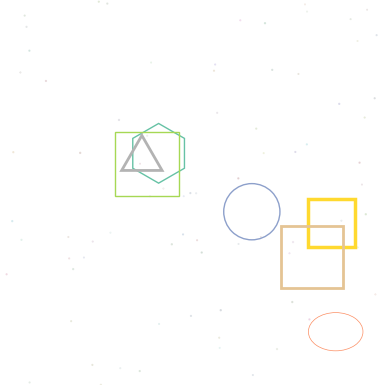[{"shape": "hexagon", "thickness": 1, "radius": 0.39, "center": [0.412, 0.602]}, {"shape": "oval", "thickness": 0.5, "radius": 0.35, "center": [0.872, 0.138]}, {"shape": "circle", "thickness": 1, "radius": 0.37, "center": [0.654, 0.45]}, {"shape": "square", "thickness": 1, "radius": 0.41, "center": [0.381, 0.575]}, {"shape": "square", "thickness": 2.5, "radius": 0.31, "center": [0.861, 0.421]}, {"shape": "square", "thickness": 2, "radius": 0.4, "center": [0.811, 0.332]}, {"shape": "triangle", "thickness": 2, "radius": 0.3, "center": [0.368, 0.588]}]